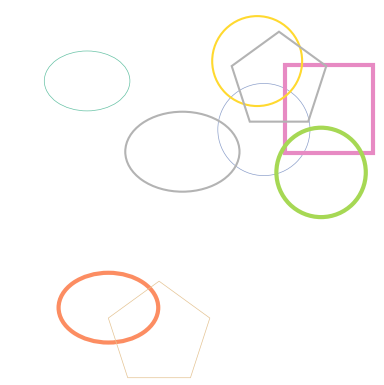[{"shape": "oval", "thickness": 0.5, "radius": 0.56, "center": [0.226, 0.79]}, {"shape": "oval", "thickness": 3, "radius": 0.65, "center": [0.282, 0.201]}, {"shape": "circle", "thickness": 0.5, "radius": 0.6, "center": [0.685, 0.664]}, {"shape": "square", "thickness": 3, "radius": 0.57, "center": [0.855, 0.716]}, {"shape": "circle", "thickness": 3, "radius": 0.58, "center": [0.834, 0.552]}, {"shape": "circle", "thickness": 1.5, "radius": 0.58, "center": [0.668, 0.841]}, {"shape": "pentagon", "thickness": 0.5, "radius": 0.69, "center": [0.413, 0.131]}, {"shape": "pentagon", "thickness": 1.5, "radius": 0.65, "center": [0.725, 0.789]}, {"shape": "oval", "thickness": 1.5, "radius": 0.74, "center": [0.474, 0.606]}]